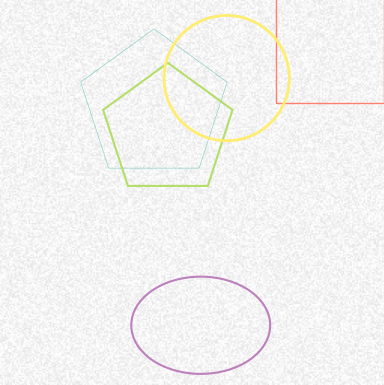[{"shape": "pentagon", "thickness": 0.5, "radius": 1.0, "center": [0.4, 0.725]}, {"shape": "square", "thickness": 1, "radius": 0.7, "center": [0.857, 0.871]}, {"shape": "pentagon", "thickness": 1.5, "radius": 0.88, "center": [0.436, 0.66]}, {"shape": "oval", "thickness": 1.5, "radius": 0.9, "center": [0.521, 0.155]}, {"shape": "circle", "thickness": 2, "radius": 0.81, "center": [0.589, 0.797]}]